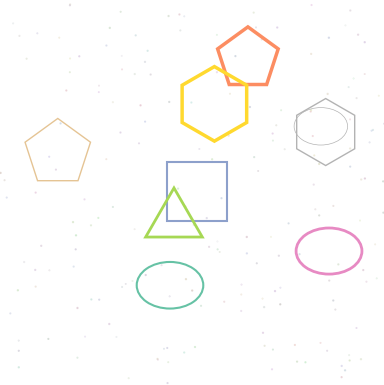[{"shape": "oval", "thickness": 1.5, "radius": 0.43, "center": [0.442, 0.259]}, {"shape": "pentagon", "thickness": 2.5, "radius": 0.41, "center": [0.644, 0.847]}, {"shape": "square", "thickness": 1.5, "radius": 0.39, "center": [0.511, 0.503]}, {"shape": "oval", "thickness": 2, "radius": 0.43, "center": [0.855, 0.348]}, {"shape": "triangle", "thickness": 2, "radius": 0.42, "center": [0.452, 0.427]}, {"shape": "hexagon", "thickness": 2.5, "radius": 0.48, "center": [0.557, 0.73]}, {"shape": "pentagon", "thickness": 1, "radius": 0.45, "center": [0.15, 0.603]}, {"shape": "oval", "thickness": 0.5, "radius": 0.35, "center": [0.833, 0.672]}, {"shape": "hexagon", "thickness": 1, "radius": 0.43, "center": [0.846, 0.657]}]